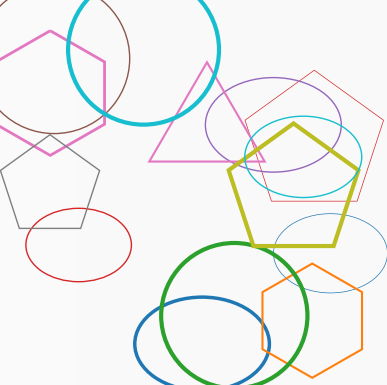[{"shape": "oval", "thickness": 2.5, "radius": 0.87, "center": [0.522, 0.107]}, {"shape": "oval", "thickness": 0.5, "radius": 0.74, "center": [0.853, 0.342]}, {"shape": "hexagon", "thickness": 1.5, "radius": 0.74, "center": [0.806, 0.167]}, {"shape": "circle", "thickness": 3, "radius": 0.94, "center": [0.605, 0.18]}, {"shape": "oval", "thickness": 1, "radius": 0.68, "center": [0.203, 0.364]}, {"shape": "pentagon", "thickness": 0.5, "radius": 0.94, "center": [0.811, 0.63]}, {"shape": "oval", "thickness": 1, "radius": 0.88, "center": [0.705, 0.676]}, {"shape": "circle", "thickness": 1, "radius": 0.97, "center": [0.14, 0.848]}, {"shape": "hexagon", "thickness": 2, "radius": 0.81, "center": [0.13, 0.758]}, {"shape": "triangle", "thickness": 1.5, "radius": 0.86, "center": [0.534, 0.666]}, {"shape": "pentagon", "thickness": 1, "radius": 0.67, "center": [0.129, 0.516]}, {"shape": "pentagon", "thickness": 3, "radius": 0.88, "center": [0.758, 0.503]}, {"shape": "circle", "thickness": 3, "radius": 0.97, "center": [0.37, 0.871]}, {"shape": "oval", "thickness": 1, "radius": 0.75, "center": [0.783, 0.593]}]